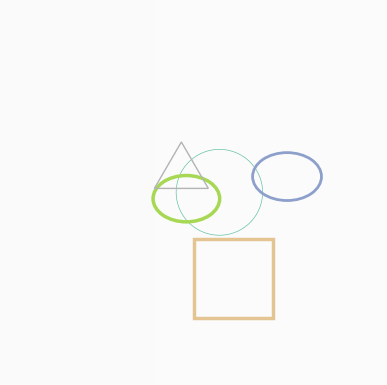[{"shape": "circle", "thickness": 0.5, "radius": 0.56, "center": [0.566, 0.5]}, {"shape": "oval", "thickness": 2, "radius": 0.44, "center": [0.741, 0.541]}, {"shape": "oval", "thickness": 2.5, "radius": 0.43, "center": [0.481, 0.484]}, {"shape": "square", "thickness": 2.5, "radius": 0.51, "center": [0.603, 0.277]}, {"shape": "triangle", "thickness": 1, "radius": 0.4, "center": [0.468, 0.551]}]